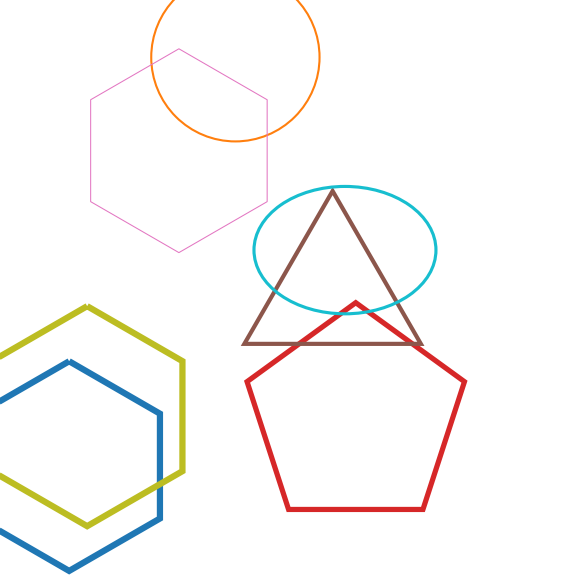[{"shape": "hexagon", "thickness": 3, "radius": 0.91, "center": [0.12, 0.192]}, {"shape": "circle", "thickness": 1, "radius": 0.73, "center": [0.408, 0.9]}, {"shape": "pentagon", "thickness": 2.5, "radius": 0.99, "center": [0.616, 0.277]}, {"shape": "triangle", "thickness": 2, "radius": 0.88, "center": [0.576, 0.492]}, {"shape": "hexagon", "thickness": 0.5, "radius": 0.88, "center": [0.31, 0.738]}, {"shape": "hexagon", "thickness": 3, "radius": 0.95, "center": [0.151, 0.279]}, {"shape": "oval", "thickness": 1.5, "radius": 0.79, "center": [0.597, 0.566]}]